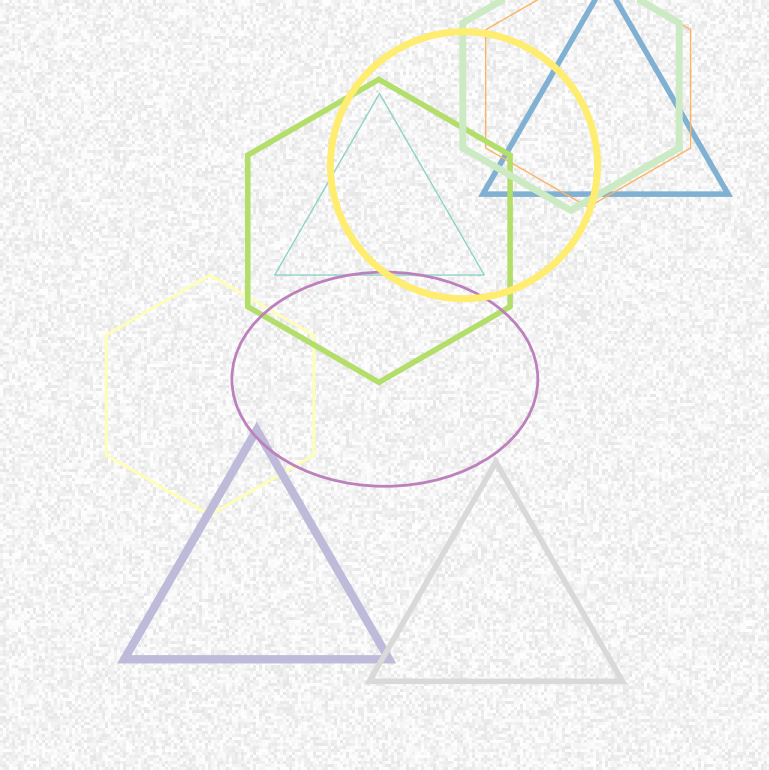[{"shape": "triangle", "thickness": 0.5, "radius": 0.79, "center": [0.493, 0.721]}, {"shape": "hexagon", "thickness": 1, "radius": 0.78, "center": [0.273, 0.487]}, {"shape": "triangle", "thickness": 3, "radius": 0.99, "center": [0.333, 0.243]}, {"shape": "triangle", "thickness": 2, "radius": 0.92, "center": [0.786, 0.84]}, {"shape": "hexagon", "thickness": 0.5, "radius": 0.77, "center": [0.764, 0.885]}, {"shape": "hexagon", "thickness": 2, "radius": 0.98, "center": [0.492, 0.7]}, {"shape": "triangle", "thickness": 2, "radius": 0.95, "center": [0.644, 0.21]}, {"shape": "oval", "thickness": 1, "radius": 0.99, "center": [0.5, 0.508]}, {"shape": "hexagon", "thickness": 2.5, "radius": 0.81, "center": [0.742, 0.889]}, {"shape": "circle", "thickness": 2.5, "radius": 0.87, "center": [0.603, 0.785]}]